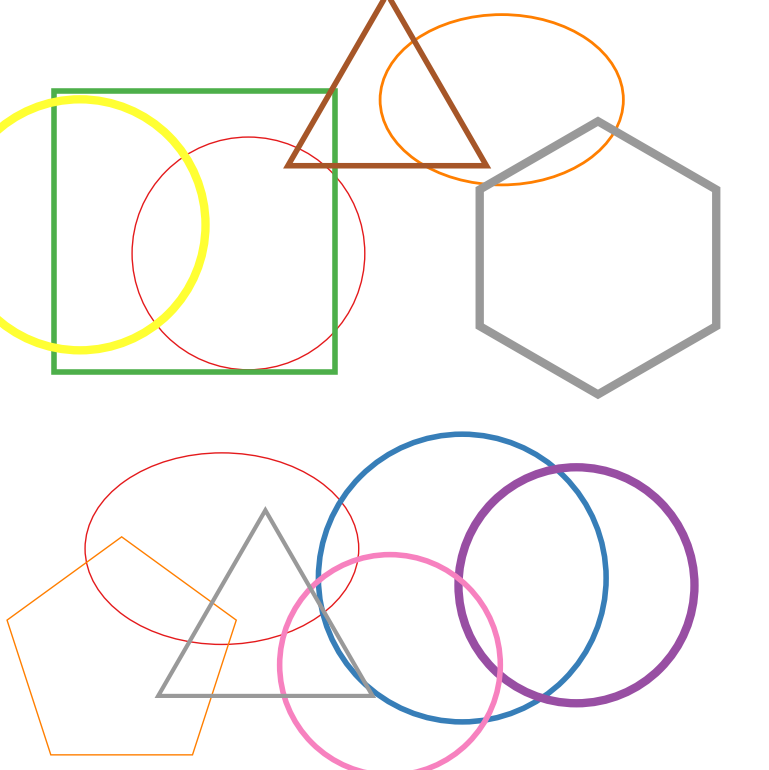[{"shape": "circle", "thickness": 0.5, "radius": 0.76, "center": [0.323, 0.671]}, {"shape": "oval", "thickness": 0.5, "radius": 0.89, "center": [0.288, 0.287]}, {"shape": "circle", "thickness": 2, "radius": 0.93, "center": [0.6, 0.249]}, {"shape": "square", "thickness": 2, "radius": 0.91, "center": [0.252, 0.699]}, {"shape": "circle", "thickness": 3, "radius": 0.77, "center": [0.749, 0.24]}, {"shape": "oval", "thickness": 1, "radius": 0.79, "center": [0.652, 0.87]}, {"shape": "pentagon", "thickness": 0.5, "radius": 0.78, "center": [0.158, 0.146]}, {"shape": "circle", "thickness": 3, "radius": 0.81, "center": [0.104, 0.708]}, {"shape": "triangle", "thickness": 2, "radius": 0.74, "center": [0.503, 0.859]}, {"shape": "circle", "thickness": 2, "radius": 0.72, "center": [0.506, 0.136]}, {"shape": "hexagon", "thickness": 3, "radius": 0.89, "center": [0.777, 0.665]}, {"shape": "triangle", "thickness": 1.5, "radius": 0.8, "center": [0.345, 0.177]}]